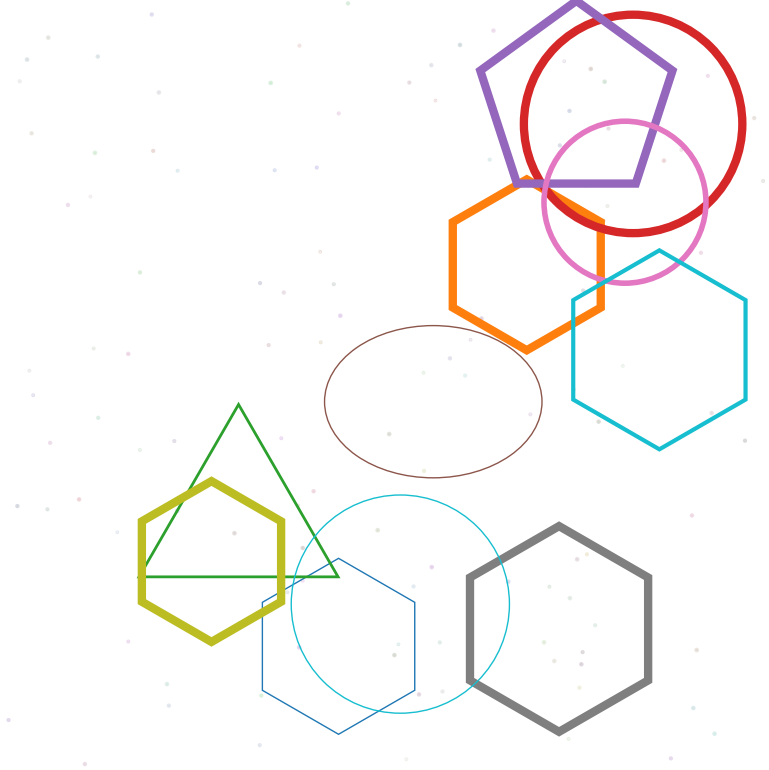[{"shape": "hexagon", "thickness": 0.5, "radius": 0.57, "center": [0.44, 0.161]}, {"shape": "hexagon", "thickness": 3, "radius": 0.55, "center": [0.684, 0.656]}, {"shape": "triangle", "thickness": 1, "radius": 0.75, "center": [0.31, 0.325]}, {"shape": "circle", "thickness": 3, "radius": 0.71, "center": [0.822, 0.839]}, {"shape": "pentagon", "thickness": 3, "radius": 0.66, "center": [0.749, 0.868]}, {"shape": "oval", "thickness": 0.5, "radius": 0.71, "center": [0.563, 0.478]}, {"shape": "circle", "thickness": 2, "radius": 0.53, "center": [0.812, 0.737]}, {"shape": "hexagon", "thickness": 3, "radius": 0.67, "center": [0.726, 0.183]}, {"shape": "hexagon", "thickness": 3, "radius": 0.52, "center": [0.275, 0.271]}, {"shape": "circle", "thickness": 0.5, "radius": 0.71, "center": [0.52, 0.215]}, {"shape": "hexagon", "thickness": 1.5, "radius": 0.65, "center": [0.856, 0.546]}]